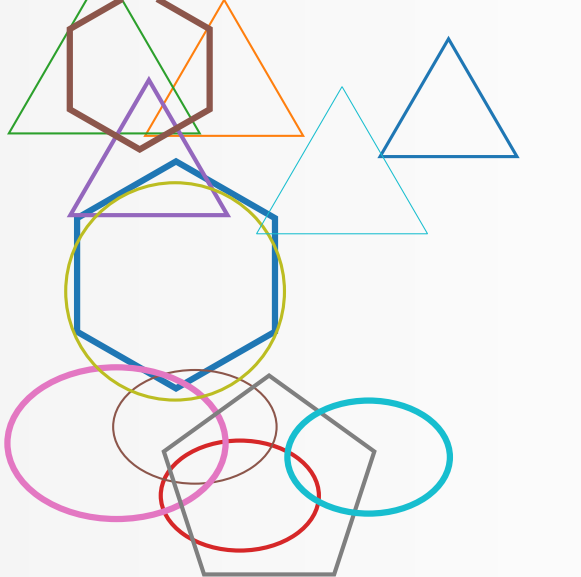[{"shape": "triangle", "thickness": 1.5, "radius": 0.68, "center": [0.772, 0.796]}, {"shape": "hexagon", "thickness": 3, "radius": 0.98, "center": [0.303, 0.523]}, {"shape": "triangle", "thickness": 1, "radius": 0.79, "center": [0.386, 0.842]}, {"shape": "triangle", "thickness": 1, "radius": 0.95, "center": [0.179, 0.863]}, {"shape": "oval", "thickness": 2, "radius": 0.68, "center": [0.413, 0.141]}, {"shape": "triangle", "thickness": 2, "radius": 0.78, "center": [0.256, 0.705]}, {"shape": "hexagon", "thickness": 3, "radius": 0.69, "center": [0.24, 0.879]}, {"shape": "oval", "thickness": 1, "radius": 0.7, "center": [0.335, 0.26]}, {"shape": "oval", "thickness": 3, "radius": 0.94, "center": [0.2, 0.232]}, {"shape": "pentagon", "thickness": 2, "radius": 0.95, "center": [0.463, 0.158]}, {"shape": "circle", "thickness": 1.5, "radius": 0.94, "center": [0.301, 0.495]}, {"shape": "triangle", "thickness": 0.5, "radius": 0.85, "center": [0.588, 0.679]}, {"shape": "oval", "thickness": 3, "radius": 0.7, "center": [0.634, 0.208]}]